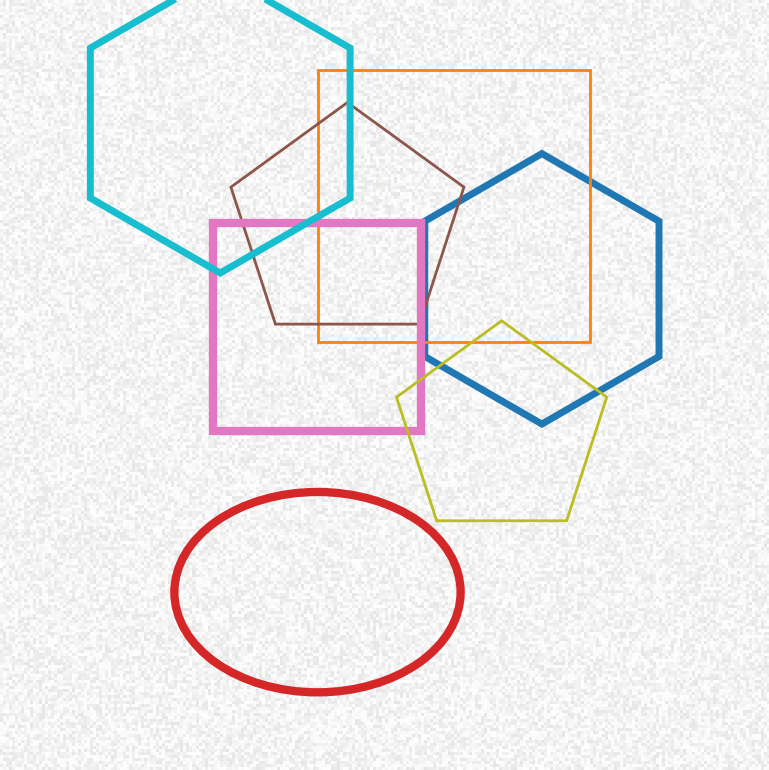[{"shape": "hexagon", "thickness": 2.5, "radius": 0.88, "center": [0.704, 0.625]}, {"shape": "square", "thickness": 1, "radius": 0.88, "center": [0.589, 0.733]}, {"shape": "oval", "thickness": 3, "radius": 0.93, "center": [0.412, 0.231]}, {"shape": "pentagon", "thickness": 1, "radius": 0.8, "center": [0.451, 0.708]}, {"shape": "square", "thickness": 3, "radius": 0.68, "center": [0.412, 0.575]}, {"shape": "pentagon", "thickness": 1, "radius": 0.72, "center": [0.651, 0.44]}, {"shape": "hexagon", "thickness": 2.5, "radius": 0.97, "center": [0.286, 0.84]}]